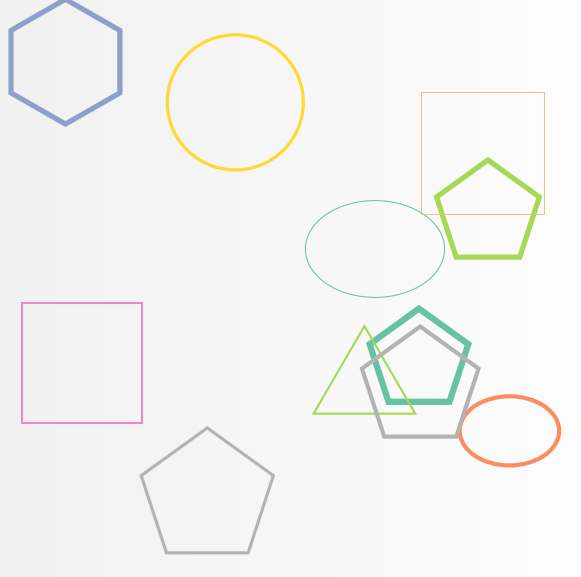[{"shape": "pentagon", "thickness": 3, "radius": 0.45, "center": [0.721, 0.376]}, {"shape": "oval", "thickness": 0.5, "radius": 0.6, "center": [0.645, 0.568]}, {"shape": "oval", "thickness": 2, "radius": 0.43, "center": [0.876, 0.253]}, {"shape": "hexagon", "thickness": 2.5, "radius": 0.54, "center": [0.113, 0.892]}, {"shape": "square", "thickness": 1, "radius": 0.52, "center": [0.141, 0.371]}, {"shape": "pentagon", "thickness": 2.5, "radius": 0.47, "center": [0.84, 0.629]}, {"shape": "triangle", "thickness": 1, "radius": 0.51, "center": [0.627, 0.333]}, {"shape": "circle", "thickness": 1.5, "radius": 0.59, "center": [0.405, 0.822]}, {"shape": "square", "thickness": 0.5, "radius": 0.53, "center": [0.83, 0.734]}, {"shape": "pentagon", "thickness": 1.5, "radius": 0.6, "center": [0.357, 0.139]}, {"shape": "pentagon", "thickness": 2, "radius": 0.53, "center": [0.723, 0.328]}]